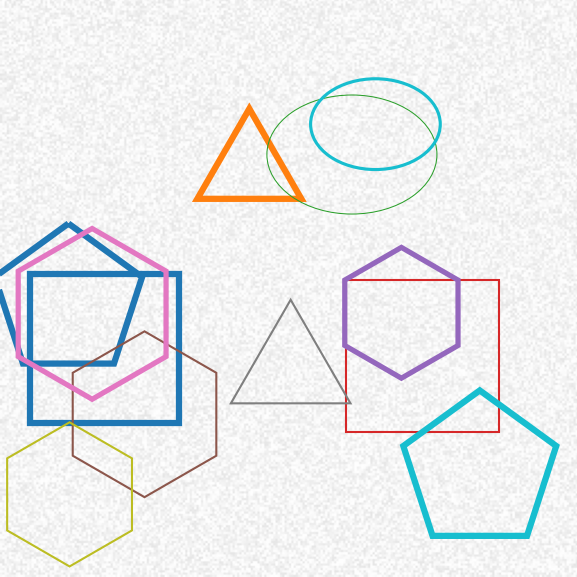[{"shape": "pentagon", "thickness": 3, "radius": 0.67, "center": [0.119, 0.478]}, {"shape": "square", "thickness": 3, "radius": 0.64, "center": [0.181, 0.395]}, {"shape": "triangle", "thickness": 3, "radius": 0.52, "center": [0.432, 0.707]}, {"shape": "oval", "thickness": 0.5, "radius": 0.74, "center": [0.609, 0.732]}, {"shape": "square", "thickness": 1, "radius": 0.66, "center": [0.732, 0.383]}, {"shape": "hexagon", "thickness": 2.5, "radius": 0.57, "center": [0.695, 0.457]}, {"shape": "hexagon", "thickness": 1, "radius": 0.72, "center": [0.25, 0.282]}, {"shape": "hexagon", "thickness": 2.5, "radius": 0.74, "center": [0.16, 0.456]}, {"shape": "triangle", "thickness": 1, "radius": 0.6, "center": [0.503, 0.361]}, {"shape": "hexagon", "thickness": 1, "radius": 0.62, "center": [0.12, 0.143]}, {"shape": "pentagon", "thickness": 3, "radius": 0.7, "center": [0.831, 0.184]}, {"shape": "oval", "thickness": 1.5, "radius": 0.56, "center": [0.65, 0.784]}]